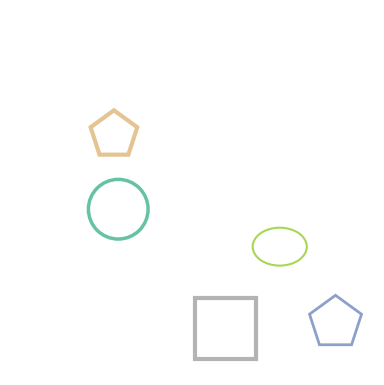[{"shape": "circle", "thickness": 2.5, "radius": 0.39, "center": [0.307, 0.457]}, {"shape": "pentagon", "thickness": 2, "radius": 0.35, "center": [0.871, 0.162]}, {"shape": "oval", "thickness": 1.5, "radius": 0.35, "center": [0.727, 0.359]}, {"shape": "pentagon", "thickness": 3, "radius": 0.32, "center": [0.296, 0.65]}, {"shape": "square", "thickness": 3, "radius": 0.4, "center": [0.585, 0.147]}]